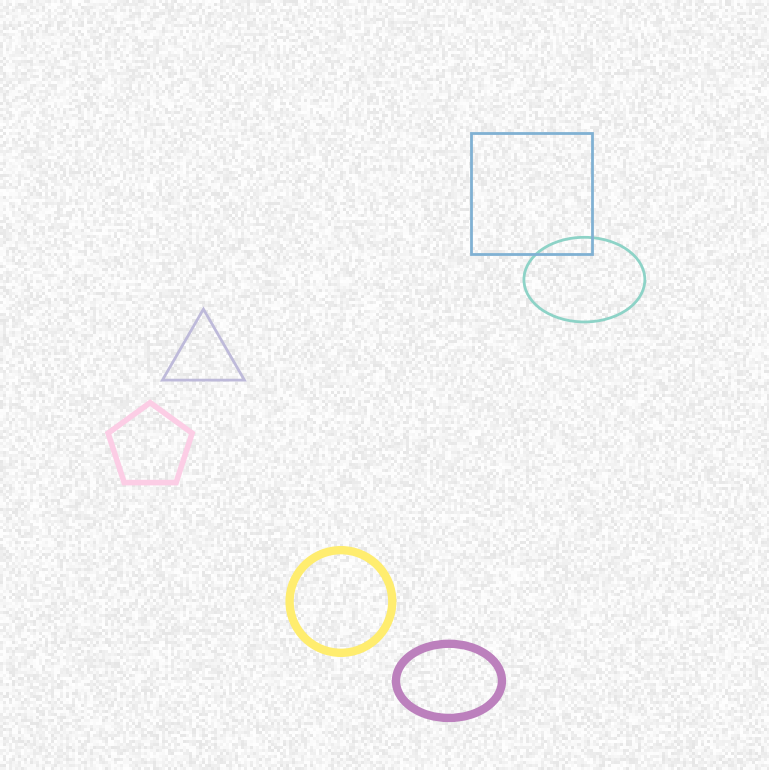[{"shape": "oval", "thickness": 1, "radius": 0.39, "center": [0.759, 0.637]}, {"shape": "triangle", "thickness": 1, "radius": 0.31, "center": [0.264, 0.537]}, {"shape": "square", "thickness": 1, "radius": 0.39, "center": [0.691, 0.749]}, {"shape": "pentagon", "thickness": 2, "radius": 0.29, "center": [0.195, 0.42]}, {"shape": "oval", "thickness": 3, "radius": 0.34, "center": [0.583, 0.116]}, {"shape": "circle", "thickness": 3, "radius": 0.33, "center": [0.443, 0.219]}]